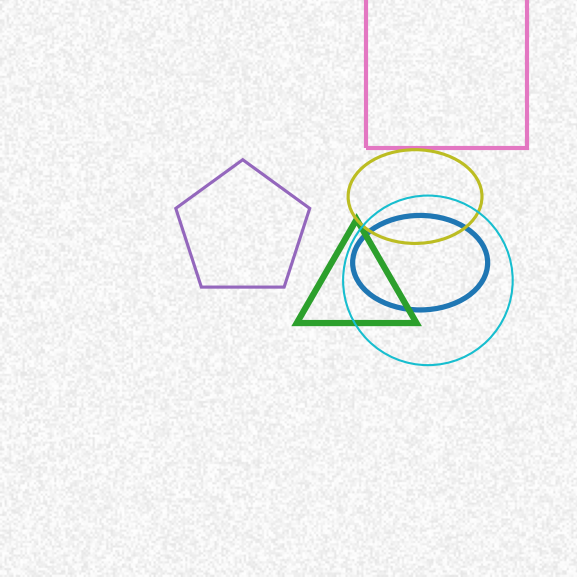[{"shape": "oval", "thickness": 2.5, "radius": 0.58, "center": [0.728, 0.544]}, {"shape": "triangle", "thickness": 3, "radius": 0.6, "center": [0.618, 0.5]}, {"shape": "pentagon", "thickness": 1.5, "radius": 0.61, "center": [0.42, 0.601]}, {"shape": "square", "thickness": 2, "radius": 0.69, "center": [0.773, 0.882]}, {"shape": "oval", "thickness": 1.5, "radius": 0.58, "center": [0.719, 0.659]}, {"shape": "circle", "thickness": 1, "radius": 0.73, "center": [0.741, 0.514]}]